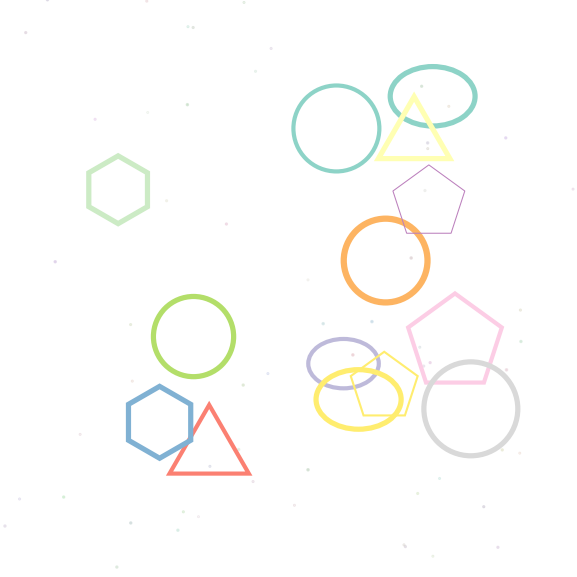[{"shape": "circle", "thickness": 2, "radius": 0.37, "center": [0.583, 0.777]}, {"shape": "oval", "thickness": 2.5, "radius": 0.37, "center": [0.749, 0.832]}, {"shape": "triangle", "thickness": 2.5, "radius": 0.36, "center": [0.717, 0.76]}, {"shape": "oval", "thickness": 2, "radius": 0.31, "center": [0.595, 0.369]}, {"shape": "triangle", "thickness": 2, "radius": 0.4, "center": [0.362, 0.219]}, {"shape": "hexagon", "thickness": 2.5, "radius": 0.31, "center": [0.276, 0.268]}, {"shape": "circle", "thickness": 3, "radius": 0.36, "center": [0.668, 0.548]}, {"shape": "circle", "thickness": 2.5, "radius": 0.35, "center": [0.335, 0.416]}, {"shape": "pentagon", "thickness": 2, "radius": 0.43, "center": [0.788, 0.406]}, {"shape": "circle", "thickness": 2.5, "radius": 0.41, "center": [0.815, 0.291]}, {"shape": "pentagon", "thickness": 0.5, "radius": 0.33, "center": [0.743, 0.648]}, {"shape": "hexagon", "thickness": 2.5, "radius": 0.29, "center": [0.205, 0.671]}, {"shape": "pentagon", "thickness": 1, "radius": 0.3, "center": [0.665, 0.329]}, {"shape": "oval", "thickness": 2.5, "radius": 0.37, "center": [0.621, 0.307]}]